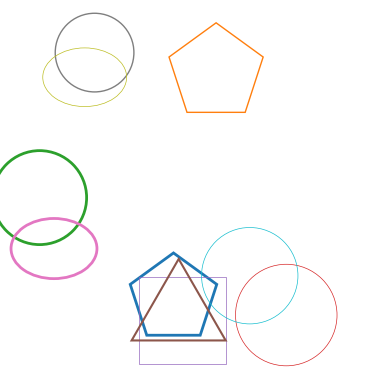[{"shape": "pentagon", "thickness": 2, "radius": 0.59, "center": [0.451, 0.225]}, {"shape": "pentagon", "thickness": 1, "radius": 0.64, "center": [0.561, 0.812]}, {"shape": "circle", "thickness": 2, "radius": 0.61, "center": [0.103, 0.487]}, {"shape": "circle", "thickness": 0.5, "radius": 0.66, "center": [0.744, 0.182]}, {"shape": "square", "thickness": 0.5, "radius": 0.57, "center": [0.473, 0.167]}, {"shape": "triangle", "thickness": 1.5, "radius": 0.71, "center": [0.464, 0.186]}, {"shape": "oval", "thickness": 2, "radius": 0.56, "center": [0.14, 0.354]}, {"shape": "circle", "thickness": 1, "radius": 0.51, "center": [0.246, 0.863]}, {"shape": "oval", "thickness": 0.5, "radius": 0.54, "center": [0.22, 0.799]}, {"shape": "circle", "thickness": 0.5, "radius": 0.63, "center": [0.649, 0.284]}]